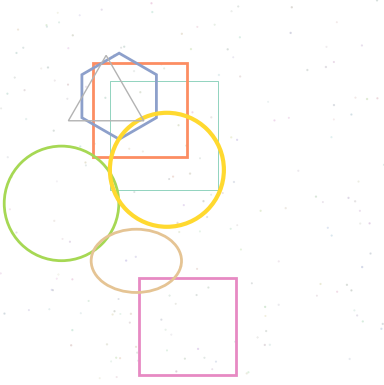[{"shape": "square", "thickness": 0.5, "radius": 0.71, "center": [0.426, 0.648]}, {"shape": "square", "thickness": 2, "radius": 0.61, "center": [0.364, 0.713]}, {"shape": "hexagon", "thickness": 2, "radius": 0.56, "center": [0.309, 0.75]}, {"shape": "square", "thickness": 2, "radius": 0.63, "center": [0.488, 0.153]}, {"shape": "circle", "thickness": 2, "radius": 0.74, "center": [0.16, 0.472]}, {"shape": "circle", "thickness": 3, "radius": 0.74, "center": [0.433, 0.559]}, {"shape": "oval", "thickness": 2, "radius": 0.59, "center": [0.354, 0.322]}, {"shape": "triangle", "thickness": 1, "radius": 0.57, "center": [0.276, 0.743]}]